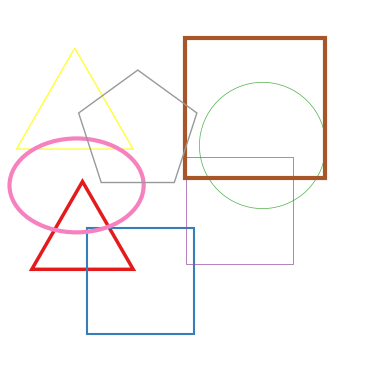[{"shape": "triangle", "thickness": 2.5, "radius": 0.76, "center": [0.214, 0.377]}, {"shape": "square", "thickness": 1.5, "radius": 0.69, "center": [0.365, 0.27]}, {"shape": "circle", "thickness": 0.5, "radius": 0.82, "center": [0.682, 0.622]}, {"shape": "square", "thickness": 0.5, "radius": 0.7, "center": [0.622, 0.453]}, {"shape": "triangle", "thickness": 1, "radius": 0.87, "center": [0.194, 0.7]}, {"shape": "square", "thickness": 3, "radius": 0.91, "center": [0.662, 0.719]}, {"shape": "oval", "thickness": 3, "radius": 0.87, "center": [0.199, 0.518]}, {"shape": "pentagon", "thickness": 1, "radius": 0.81, "center": [0.358, 0.657]}]